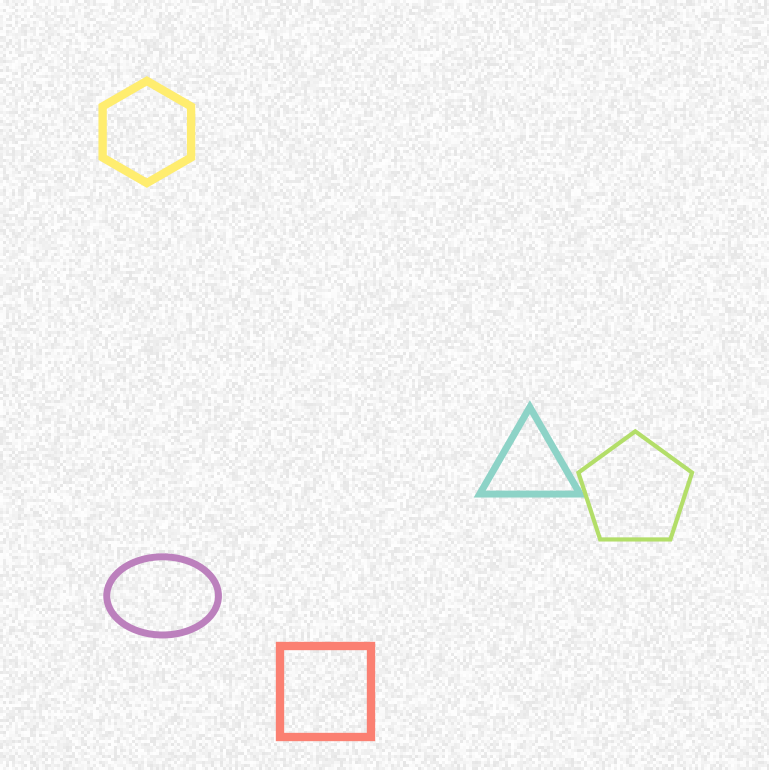[{"shape": "triangle", "thickness": 2.5, "radius": 0.38, "center": [0.688, 0.396]}, {"shape": "square", "thickness": 3, "radius": 0.3, "center": [0.423, 0.102]}, {"shape": "pentagon", "thickness": 1.5, "radius": 0.39, "center": [0.825, 0.362]}, {"shape": "oval", "thickness": 2.5, "radius": 0.36, "center": [0.211, 0.226]}, {"shape": "hexagon", "thickness": 3, "radius": 0.33, "center": [0.191, 0.829]}]